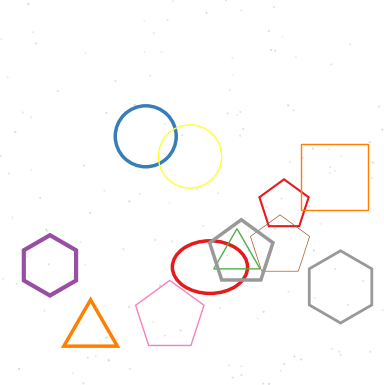[{"shape": "pentagon", "thickness": 1.5, "radius": 0.34, "center": [0.738, 0.467]}, {"shape": "oval", "thickness": 2.5, "radius": 0.49, "center": [0.545, 0.306]}, {"shape": "circle", "thickness": 2.5, "radius": 0.4, "center": [0.379, 0.646]}, {"shape": "triangle", "thickness": 1, "radius": 0.35, "center": [0.616, 0.336]}, {"shape": "hexagon", "thickness": 3, "radius": 0.39, "center": [0.13, 0.311]}, {"shape": "triangle", "thickness": 2.5, "radius": 0.4, "center": [0.235, 0.141]}, {"shape": "square", "thickness": 1, "radius": 0.43, "center": [0.869, 0.54]}, {"shape": "circle", "thickness": 1, "radius": 0.41, "center": [0.494, 0.594]}, {"shape": "pentagon", "thickness": 0.5, "radius": 0.4, "center": [0.727, 0.361]}, {"shape": "pentagon", "thickness": 1, "radius": 0.47, "center": [0.441, 0.178]}, {"shape": "pentagon", "thickness": 2.5, "radius": 0.43, "center": [0.627, 0.343]}, {"shape": "hexagon", "thickness": 2, "radius": 0.47, "center": [0.885, 0.255]}]